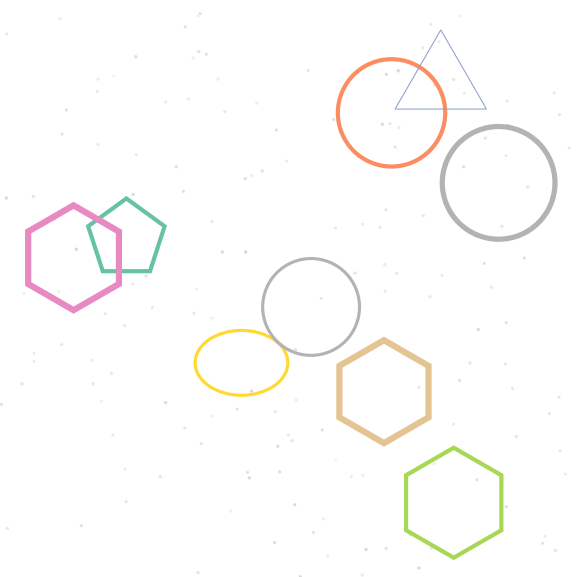[{"shape": "pentagon", "thickness": 2, "radius": 0.35, "center": [0.219, 0.586]}, {"shape": "circle", "thickness": 2, "radius": 0.46, "center": [0.678, 0.804]}, {"shape": "triangle", "thickness": 0.5, "radius": 0.46, "center": [0.763, 0.856]}, {"shape": "hexagon", "thickness": 3, "radius": 0.45, "center": [0.127, 0.553]}, {"shape": "hexagon", "thickness": 2, "radius": 0.48, "center": [0.786, 0.129]}, {"shape": "oval", "thickness": 1.5, "radius": 0.4, "center": [0.418, 0.371]}, {"shape": "hexagon", "thickness": 3, "radius": 0.45, "center": [0.665, 0.321]}, {"shape": "circle", "thickness": 2.5, "radius": 0.49, "center": [0.863, 0.682]}, {"shape": "circle", "thickness": 1.5, "radius": 0.42, "center": [0.539, 0.468]}]